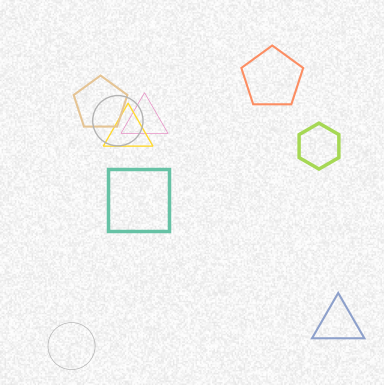[{"shape": "square", "thickness": 2.5, "radius": 0.4, "center": [0.36, 0.481]}, {"shape": "pentagon", "thickness": 1.5, "radius": 0.42, "center": [0.707, 0.797]}, {"shape": "triangle", "thickness": 1.5, "radius": 0.39, "center": [0.878, 0.161]}, {"shape": "triangle", "thickness": 0.5, "radius": 0.35, "center": [0.375, 0.689]}, {"shape": "hexagon", "thickness": 2.5, "radius": 0.3, "center": [0.829, 0.621]}, {"shape": "triangle", "thickness": 1, "radius": 0.37, "center": [0.333, 0.658]}, {"shape": "pentagon", "thickness": 1.5, "radius": 0.37, "center": [0.261, 0.731]}, {"shape": "circle", "thickness": 1, "radius": 0.33, "center": [0.306, 0.686]}, {"shape": "circle", "thickness": 0.5, "radius": 0.31, "center": [0.186, 0.101]}]